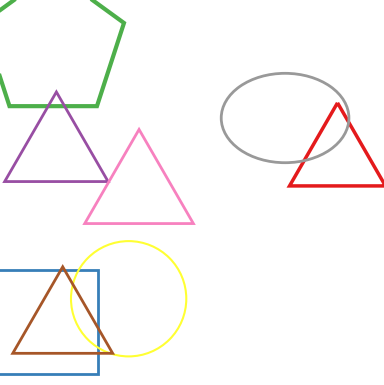[{"shape": "triangle", "thickness": 2.5, "radius": 0.72, "center": [0.877, 0.589]}, {"shape": "square", "thickness": 2, "radius": 0.68, "center": [0.119, 0.164]}, {"shape": "pentagon", "thickness": 3, "radius": 0.97, "center": [0.138, 0.881]}, {"shape": "triangle", "thickness": 2, "radius": 0.78, "center": [0.146, 0.606]}, {"shape": "circle", "thickness": 1.5, "radius": 0.75, "center": [0.334, 0.224]}, {"shape": "triangle", "thickness": 2, "radius": 0.75, "center": [0.163, 0.157]}, {"shape": "triangle", "thickness": 2, "radius": 0.81, "center": [0.361, 0.501]}, {"shape": "oval", "thickness": 2, "radius": 0.83, "center": [0.74, 0.693]}]